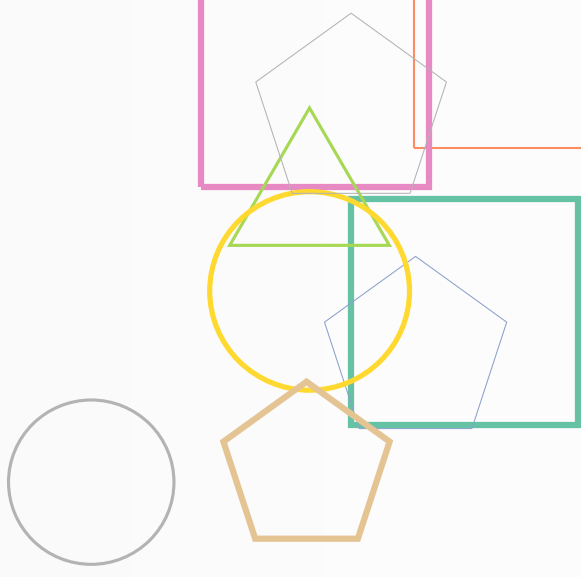[{"shape": "square", "thickness": 3, "radius": 0.98, "center": [0.799, 0.459]}, {"shape": "square", "thickness": 1, "radius": 0.73, "center": [0.858, 0.889]}, {"shape": "pentagon", "thickness": 0.5, "radius": 0.82, "center": [0.715, 0.39]}, {"shape": "square", "thickness": 3, "radius": 0.98, "center": [0.541, 0.871]}, {"shape": "triangle", "thickness": 1.5, "radius": 0.79, "center": [0.533, 0.654]}, {"shape": "circle", "thickness": 2.5, "radius": 0.86, "center": [0.533, 0.495]}, {"shape": "pentagon", "thickness": 3, "radius": 0.75, "center": [0.527, 0.188]}, {"shape": "circle", "thickness": 1.5, "radius": 0.71, "center": [0.157, 0.164]}, {"shape": "pentagon", "thickness": 0.5, "radius": 0.86, "center": [0.604, 0.804]}]